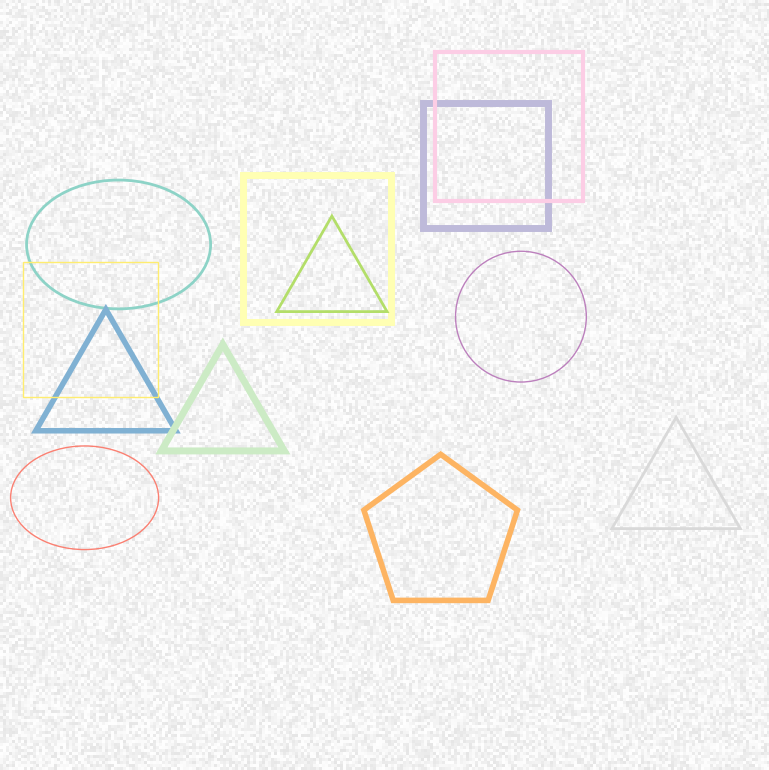[{"shape": "oval", "thickness": 1, "radius": 0.6, "center": [0.154, 0.683]}, {"shape": "square", "thickness": 2.5, "radius": 0.48, "center": [0.412, 0.677]}, {"shape": "square", "thickness": 2.5, "radius": 0.4, "center": [0.631, 0.785]}, {"shape": "oval", "thickness": 0.5, "radius": 0.48, "center": [0.11, 0.354]}, {"shape": "triangle", "thickness": 2, "radius": 0.53, "center": [0.137, 0.493]}, {"shape": "pentagon", "thickness": 2, "radius": 0.52, "center": [0.572, 0.305]}, {"shape": "triangle", "thickness": 1, "radius": 0.41, "center": [0.431, 0.637]}, {"shape": "square", "thickness": 1.5, "radius": 0.48, "center": [0.661, 0.836]}, {"shape": "triangle", "thickness": 1, "radius": 0.48, "center": [0.878, 0.362]}, {"shape": "circle", "thickness": 0.5, "radius": 0.42, "center": [0.677, 0.589]}, {"shape": "triangle", "thickness": 2.5, "radius": 0.46, "center": [0.289, 0.461]}, {"shape": "square", "thickness": 0.5, "radius": 0.44, "center": [0.117, 0.572]}]